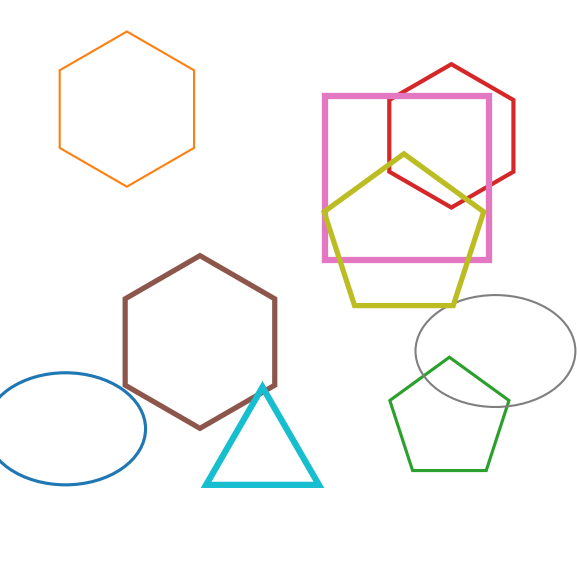[{"shape": "oval", "thickness": 1.5, "radius": 0.69, "center": [0.113, 0.257]}, {"shape": "hexagon", "thickness": 1, "radius": 0.67, "center": [0.22, 0.81]}, {"shape": "pentagon", "thickness": 1.5, "radius": 0.54, "center": [0.778, 0.272]}, {"shape": "hexagon", "thickness": 2, "radius": 0.62, "center": [0.782, 0.764]}, {"shape": "hexagon", "thickness": 2.5, "radius": 0.75, "center": [0.346, 0.407]}, {"shape": "square", "thickness": 3, "radius": 0.71, "center": [0.704, 0.692]}, {"shape": "oval", "thickness": 1, "radius": 0.69, "center": [0.858, 0.391]}, {"shape": "pentagon", "thickness": 2.5, "radius": 0.73, "center": [0.699, 0.587]}, {"shape": "triangle", "thickness": 3, "radius": 0.56, "center": [0.455, 0.216]}]